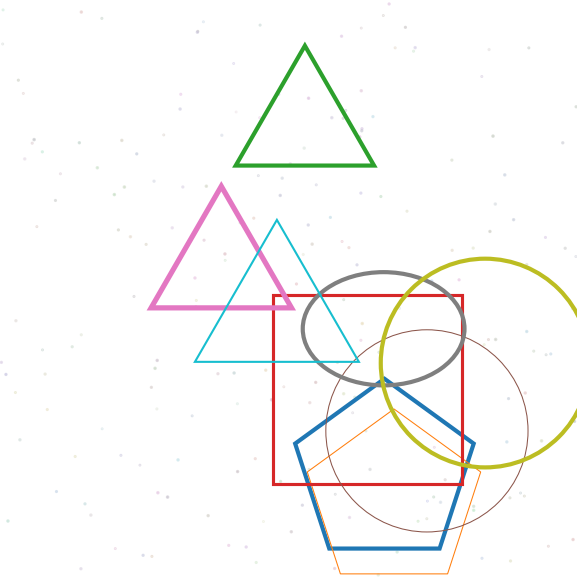[{"shape": "pentagon", "thickness": 2, "radius": 0.81, "center": [0.666, 0.181]}, {"shape": "pentagon", "thickness": 0.5, "radius": 0.79, "center": [0.682, 0.133]}, {"shape": "triangle", "thickness": 2, "radius": 0.69, "center": [0.528, 0.782]}, {"shape": "square", "thickness": 1.5, "radius": 0.82, "center": [0.636, 0.325]}, {"shape": "circle", "thickness": 0.5, "radius": 0.88, "center": [0.739, 0.253]}, {"shape": "triangle", "thickness": 2.5, "radius": 0.7, "center": [0.383, 0.536]}, {"shape": "oval", "thickness": 2, "radius": 0.7, "center": [0.664, 0.43]}, {"shape": "circle", "thickness": 2, "radius": 0.9, "center": [0.84, 0.37]}, {"shape": "triangle", "thickness": 1, "radius": 0.82, "center": [0.479, 0.454]}]